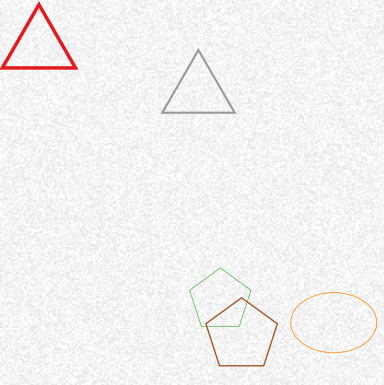[{"shape": "triangle", "thickness": 2.5, "radius": 0.55, "center": [0.101, 0.878]}, {"shape": "pentagon", "thickness": 0.5, "radius": 0.42, "center": [0.572, 0.22]}, {"shape": "oval", "thickness": 0.5, "radius": 0.56, "center": [0.867, 0.162]}, {"shape": "pentagon", "thickness": 1, "radius": 0.49, "center": [0.628, 0.129]}, {"shape": "triangle", "thickness": 1.5, "radius": 0.54, "center": [0.515, 0.761]}]